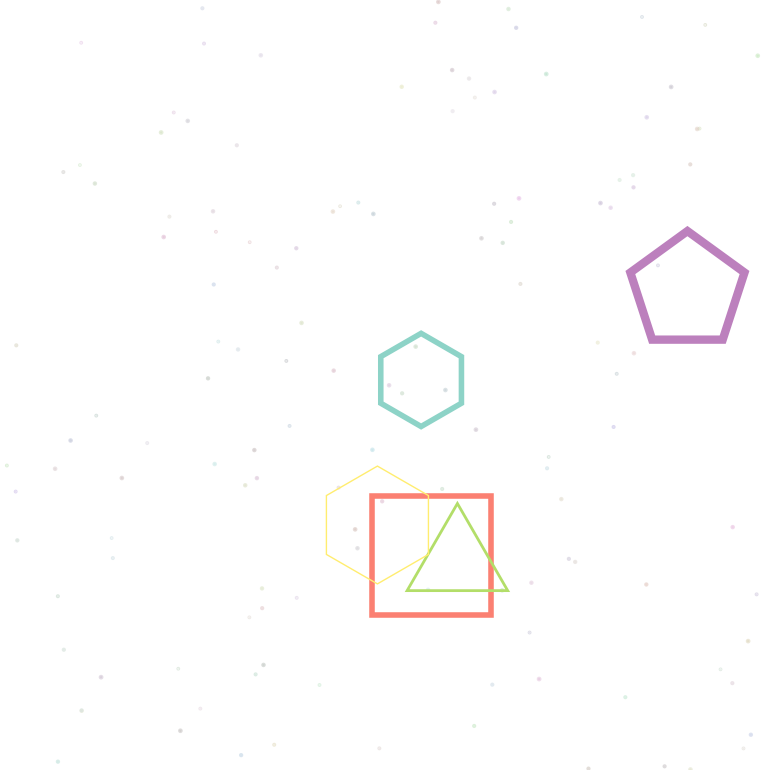[{"shape": "hexagon", "thickness": 2, "radius": 0.3, "center": [0.547, 0.507]}, {"shape": "square", "thickness": 2, "radius": 0.39, "center": [0.56, 0.279]}, {"shape": "triangle", "thickness": 1, "radius": 0.38, "center": [0.594, 0.271]}, {"shape": "pentagon", "thickness": 3, "radius": 0.39, "center": [0.893, 0.622]}, {"shape": "hexagon", "thickness": 0.5, "radius": 0.38, "center": [0.49, 0.318]}]